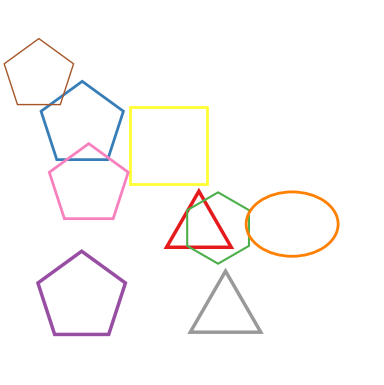[{"shape": "triangle", "thickness": 2.5, "radius": 0.49, "center": [0.517, 0.406]}, {"shape": "pentagon", "thickness": 2, "radius": 0.56, "center": [0.214, 0.676]}, {"shape": "hexagon", "thickness": 1.5, "radius": 0.46, "center": [0.566, 0.408]}, {"shape": "pentagon", "thickness": 2.5, "radius": 0.6, "center": [0.212, 0.228]}, {"shape": "oval", "thickness": 2, "radius": 0.6, "center": [0.759, 0.418]}, {"shape": "square", "thickness": 2, "radius": 0.5, "center": [0.439, 0.622]}, {"shape": "pentagon", "thickness": 1, "radius": 0.47, "center": [0.101, 0.805]}, {"shape": "pentagon", "thickness": 2, "radius": 0.54, "center": [0.231, 0.519]}, {"shape": "triangle", "thickness": 2.5, "radius": 0.53, "center": [0.586, 0.19]}]